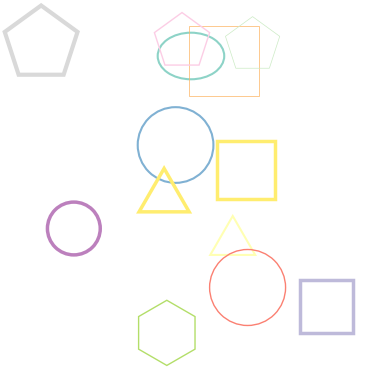[{"shape": "oval", "thickness": 1.5, "radius": 0.43, "center": [0.496, 0.855]}, {"shape": "triangle", "thickness": 1.5, "radius": 0.34, "center": [0.605, 0.372]}, {"shape": "square", "thickness": 2.5, "radius": 0.34, "center": [0.848, 0.204]}, {"shape": "circle", "thickness": 1, "radius": 0.49, "center": [0.643, 0.253]}, {"shape": "circle", "thickness": 1.5, "radius": 0.49, "center": [0.456, 0.623]}, {"shape": "square", "thickness": 0.5, "radius": 0.46, "center": [0.582, 0.842]}, {"shape": "hexagon", "thickness": 1, "radius": 0.42, "center": [0.433, 0.135]}, {"shape": "pentagon", "thickness": 1, "radius": 0.38, "center": [0.473, 0.892]}, {"shape": "pentagon", "thickness": 3, "radius": 0.5, "center": [0.107, 0.886]}, {"shape": "circle", "thickness": 2.5, "radius": 0.34, "center": [0.192, 0.407]}, {"shape": "pentagon", "thickness": 0.5, "radius": 0.37, "center": [0.656, 0.883]}, {"shape": "triangle", "thickness": 2.5, "radius": 0.38, "center": [0.426, 0.487]}, {"shape": "square", "thickness": 2.5, "radius": 0.37, "center": [0.64, 0.558]}]